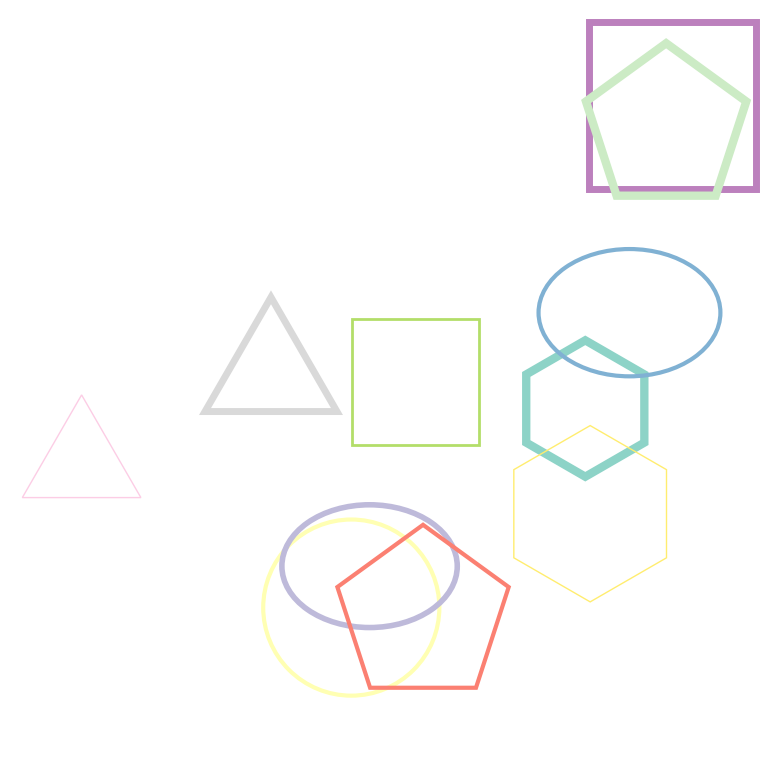[{"shape": "hexagon", "thickness": 3, "radius": 0.44, "center": [0.76, 0.469]}, {"shape": "circle", "thickness": 1.5, "radius": 0.57, "center": [0.456, 0.211]}, {"shape": "oval", "thickness": 2, "radius": 0.57, "center": [0.48, 0.265]}, {"shape": "pentagon", "thickness": 1.5, "radius": 0.58, "center": [0.549, 0.201]}, {"shape": "oval", "thickness": 1.5, "radius": 0.59, "center": [0.818, 0.594]}, {"shape": "square", "thickness": 1, "radius": 0.41, "center": [0.54, 0.504]}, {"shape": "triangle", "thickness": 0.5, "radius": 0.44, "center": [0.106, 0.398]}, {"shape": "triangle", "thickness": 2.5, "radius": 0.49, "center": [0.352, 0.515]}, {"shape": "square", "thickness": 2.5, "radius": 0.54, "center": [0.873, 0.863]}, {"shape": "pentagon", "thickness": 3, "radius": 0.55, "center": [0.865, 0.834]}, {"shape": "hexagon", "thickness": 0.5, "radius": 0.57, "center": [0.766, 0.333]}]